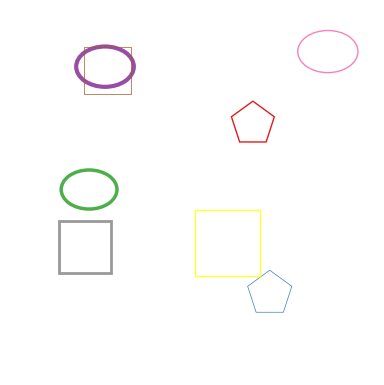[{"shape": "pentagon", "thickness": 1, "radius": 0.29, "center": [0.657, 0.679]}, {"shape": "pentagon", "thickness": 0.5, "radius": 0.3, "center": [0.701, 0.238]}, {"shape": "oval", "thickness": 2.5, "radius": 0.36, "center": [0.231, 0.508]}, {"shape": "oval", "thickness": 3, "radius": 0.37, "center": [0.273, 0.827]}, {"shape": "square", "thickness": 1, "radius": 0.43, "center": [0.591, 0.369]}, {"shape": "square", "thickness": 0.5, "radius": 0.31, "center": [0.278, 0.817]}, {"shape": "oval", "thickness": 1, "radius": 0.39, "center": [0.852, 0.866]}, {"shape": "square", "thickness": 2, "radius": 0.34, "center": [0.221, 0.36]}]